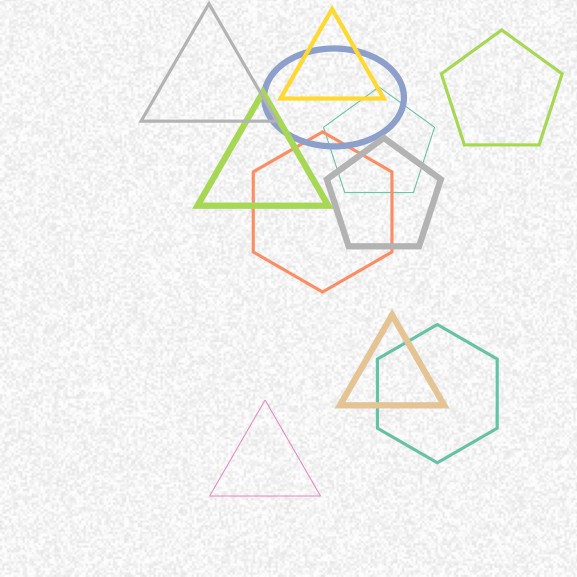[{"shape": "pentagon", "thickness": 0.5, "radius": 0.51, "center": [0.656, 0.747]}, {"shape": "hexagon", "thickness": 1.5, "radius": 0.6, "center": [0.757, 0.318]}, {"shape": "hexagon", "thickness": 1.5, "radius": 0.69, "center": [0.559, 0.632]}, {"shape": "oval", "thickness": 3, "radius": 0.61, "center": [0.578, 0.83]}, {"shape": "triangle", "thickness": 0.5, "radius": 0.55, "center": [0.459, 0.196]}, {"shape": "triangle", "thickness": 3, "radius": 0.65, "center": [0.455, 0.708]}, {"shape": "pentagon", "thickness": 1.5, "radius": 0.55, "center": [0.869, 0.837]}, {"shape": "triangle", "thickness": 2, "radius": 0.52, "center": [0.575, 0.88]}, {"shape": "triangle", "thickness": 3, "radius": 0.52, "center": [0.679, 0.349]}, {"shape": "pentagon", "thickness": 3, "radius": 0.52, "center": [0.665, 0.657]}, {"shape": "triangle", "thickness": 1.5, "radius": 0.68, "center": [0.362, 0.857]}]